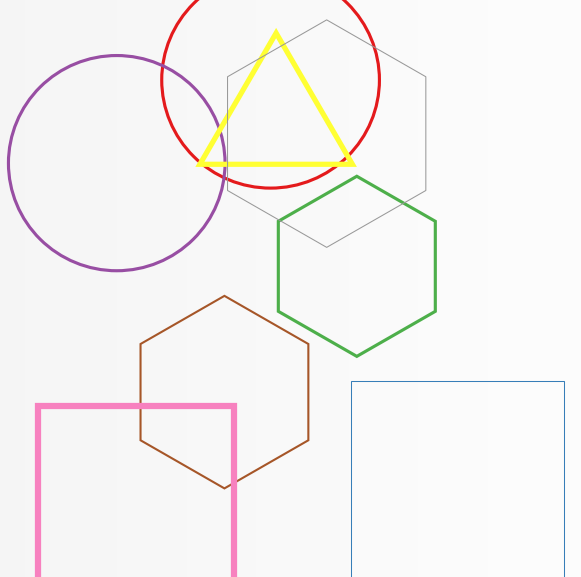[{"shape": "circle", "thickness": 1.5, "radius": 0.94, "center": [0.466, 0.861]}, {"shape": "square", "thickness": 0.5, "radius": 0.92, "center": [0.787, 0.155]}, {"shape": "hexagon", "thickness": 1.5, "radius": 0.78, "center": [0.614, 0.538]}, {"shape": "circle", "thickness": 1.5, "radius": 0.93, "center": [0.201, 0.717]}, {"shape": "triangle", "thickness": 2.5, "radius": 0.76, "center": [0.475, 0.79]}, {"shape": "hexagon", "thickness": 1, "radius": 0.83, "center": [0.386, 0.32]}, {"shape": "square", "thickness": 3, "radius": 0.84, "center": [0.234, 0.127]}, {"shape": "hexagon", "thickness": 0.5, "radius": 0.98, "center": [0.562, 0.768]}]